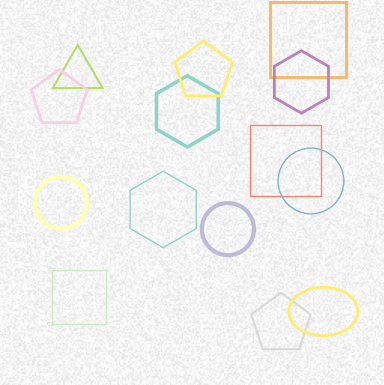[{"shape": "hexagon", "thickness": 1, "radius": 0.5, "center": [0.424, 0.456]}, {"shape": "hexagon", "thickness": 2.5, "radius": 0.46, "center": [0.487, 0.711]}, {"shape": "circle", "thickness": 3, "radius": 0.34, "center": [0.158, 0.473]}, {"shape": "circle", "thickness": 3, "radius": 0.34, "center": [0.592, 0.405]}, {"shape": "square", "thickness": 1, "radius": 0.46, "center": [0.742, 0.584]}, {"shape": "circle", "thickness": 1, "radius": 0.43, "center": [0.808, 0.53]}, {"shape": "square", "thickness": 2, "radius": 0.49, "center": [0.8, 0.897]}, {"shape": "triangle", "thickness": 1.5, "radius": 0.37, "center": [0.202, 0.809]}, {"shape": "pentagon", "thickness": 2, "radius": 0.38, "center": [0.154, 0.743]}, {"shape": "pentagon", "thickness": 1.5, "radius": 0.4, "center": [0.73, 0.159]}, {"shape": "hexagon", "thickness": 2, "radius": 0.41, "center": [0.783, 0.787]}, {"shape": "square", "thickness": 1, "radius": 0.35, "center": [0.205, 0.229]}, {"shape": "pentagon", "thickness": 2, "radius": 0.39, "center": [0.529, 0.815]}, {"shape": "oval", "thickness": 2, "radius": 0.45, "center": [0.84, 0.191]}]